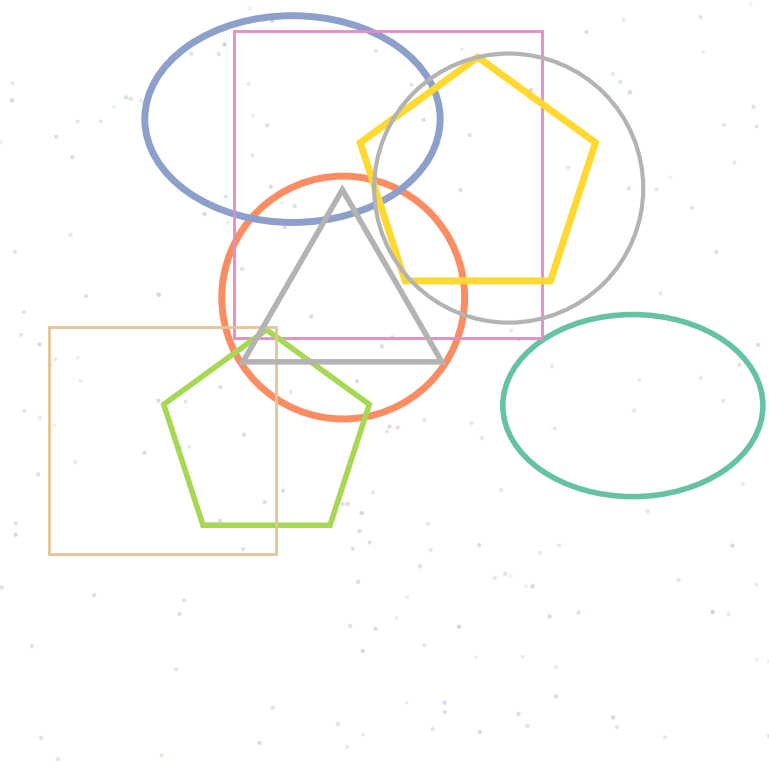[{"shape": "oval", "thickness": 2, "radius": 0.84, "center": [0.822, 0.473]}, {"shape": "circle", "thickness": 2.5, "radius": 0.79, "center": [0.446, 0.614]}, {"shape": "oval", "thickness": 2.5, "radius": 0.96, "center": [0.38, 0.845]}, {"shape": "square", "thickness": 1, "radius": 1.0, "center": [0.504, 0.761]}, {"shape": "pentagon", "thickness": 2, "radius": 0.7, "center": [0.346, 0.431]}, {"shape": "pentagon", "thickness": 2.5, "radius": 0.8, "center": [0.621, 0.765]}, {"shape": "square", "thickness": 1, "radius": 0.74, "center": [0.211, 0.428]}, {"shape": "circle", "thickness": 1.5, "radius": 0.87, "center": [0.661, 0.756]}, {"shape": "triangle", "thickness": 2, "radius": 0.75, "center": [0.445, 0.605]}]